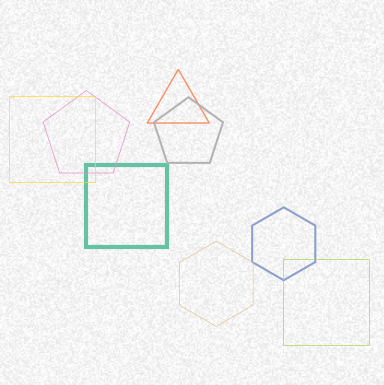[{"shape": "square", "thickness": 3, "radius": 0.53, "center": [0.329, 0.465]}, {"shape": "triangle", "thickness": 1, "radius": 0.46, "center": [0.463, 0.727]}, {"shape": "hexagon", "thickness": 1.5, "radius": 0.47, "center": [0.737, 0.367]}, {"shape": "pentagon", "thickness": 0.5, "radius": 0.59, "center": [0.224, 0.646]}, {"shape": "square", "thickness": 0.5, "radius": 0.56, "center": [0.846, 0.216]}, {"shape": "square", "thickness": 0.5, "radius": 0.56, "center": [0.134, 0.64]}, {"shape": "hexagon", "thickness": 0.5, "radius": 0.55, "center": [0.562, 0.263]}, {"shape": "pentagon", "thickness": 1.5, "radius": 0.47, "center": [0.49, 0.653]}]